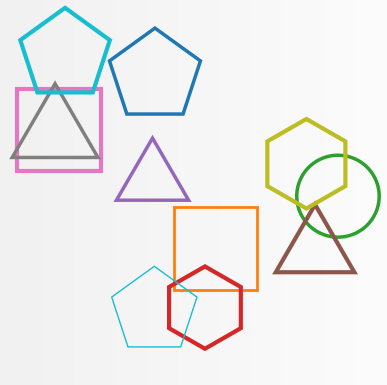[{"shape": "pentagon", "thickness": 2.5, "radius": 0.62, "center": [0.4, 0.804]}, {"shape": "square", "thickness": 2, "radius": 0.53, "center": [0.555, 0.355]}, {"shape": "circle", "thickness": 2.5, "radius": 0.53, "center": [0.872, 0.49]}, {"shape": "hexagon", "thickness": 3, "radius": 0.53, "center": [0.529, 0.201]}, {"shape": "triangle", "thickness": 2.5, "radius": 0.54, "center": [0.394, 0.534]}, {"shape": "triangle", "thickness": 3, "radius": 0.59, "center": [0.813, 0.351]}, {"shape": "square", "thickness": 3, "radius": 0.54, "center": [0.152, 0.662]}, {"shape": "triangle", "thickness": 2.5, "radius": 0.64, "center": [0.142, 0.655]}, {"shape": "hexagon", "thickness": 3, "radius": 0.58, "center": [0.791, 0.575]}, {"shape": "pentagon", "thickness": 3, "radius": 0.61, "center": [0.168, 0.858]}, {"shape": "pentagon", "thickness": 1, "radius": 0.58, "center": [0.398, 0.193]}]